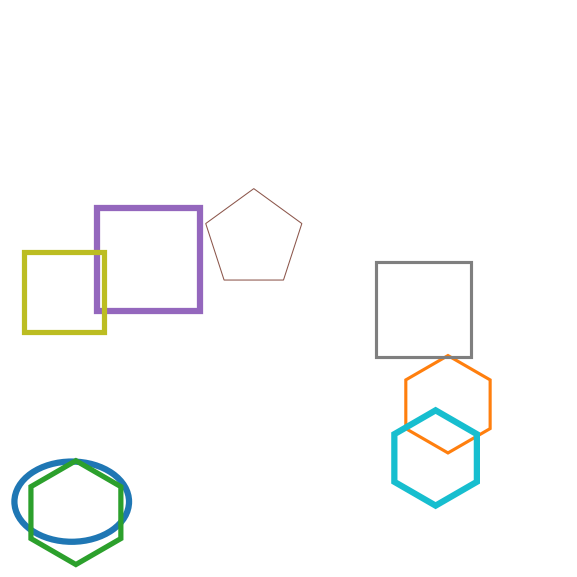[{"shape": "oval", "thickness": 3, "radius": 0.5, "center": [0.124, 0.13]}, {"shape": "hexagon", "thickness": 1.5, "radius": 0.42, "center": [0.776, 0.299]}, {"shape": "hexagon", "thickness": 2.5, "radius": 0.45, "center": [0.131, 0.112]}, {"shape": "square", "thickness": 3, "radius": 0.45, "center": [0.257, 0.55]}, {"shape": "pentagon", "thickness": 0.5, "radius": 0.44, "center": [0.439, 0.585]}, {"shape": "square", "thickness": 1.5, "radius": 0.41, "center": [0.733, 0.463]}, {"shape": "square", "thickness": 2.5, "radius": 0.35, "center": [0.111, 0.493]}, {"shape": "hexagon", "thickness": 3, "radius": 0.41, "center": [0.754, 0.206]}]